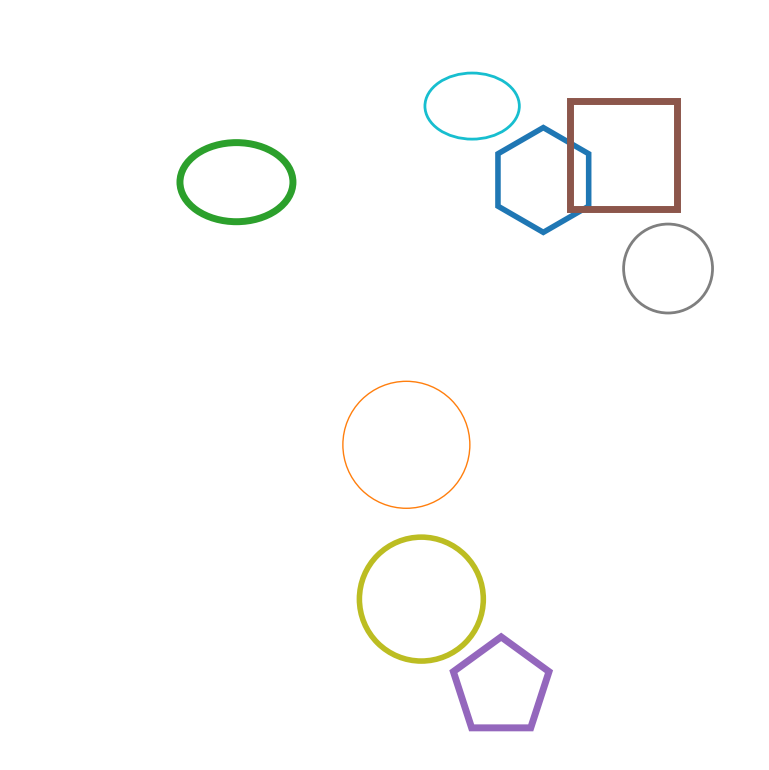[{"shape": "hexagon", "thickness": 2, "radius": 0.34, "center": [0.706, 0.766]}, {"shape": "circle", "thickness": 0.5, "radius": 0.41, "center": [0.528, 0.422]}, {"shape": "oval", "thickness": 2.5, "radius": 0.37, "center": [0.307, 0.763]}, {"shape": "pentagon", "thickness": 2.5, "radius": 0.33, "center": [0.651, 0.108]}, {"shape": "square", "thickness": 2.5, "radius": 0.35, "center": [0.81, 0.799]}, {"shape": "circle", "thickness": 1, "radius": 0.29, "center": [0.868, 0.651]}, {"shape": "circle", "thickness": 2, "radius": 0.4, "center": [0.547, 0.222]}, {"shape": "oval", "thickness": 1, "radius": 0.31, "center": [0.613, 0.862]}]